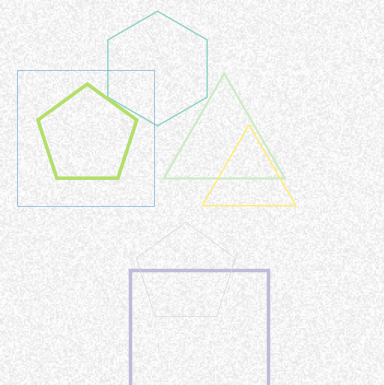[{"shape": "hexagon", "thickness": 1, "radius": 0.74, "center": [0.409, 0.822]}, {"shape": "square", "thickness": 2.5, "radius": 0.9, "center": [0.517, 0.118]}, {"shape": "square", "thickness": 0.5, "radius": 0.89, "center": [0.222, 0.642]}, {"shape": "pentagon", "thickness": 2.5, "radius": 0.68, "center": [0.227, 0.646]}, {"shape": "pentagon", "thickness": 0.5, "radius": 0.68, "center": [0.483, 0.287]}, {"shape": "triangle", "thickness": 1.5, "radius": 0.91, "center": [0.583, 0.627]}, {"shape": "triangle", "thickness": 1, "radius": 0.7, "center": [0.647, 0.536]}]